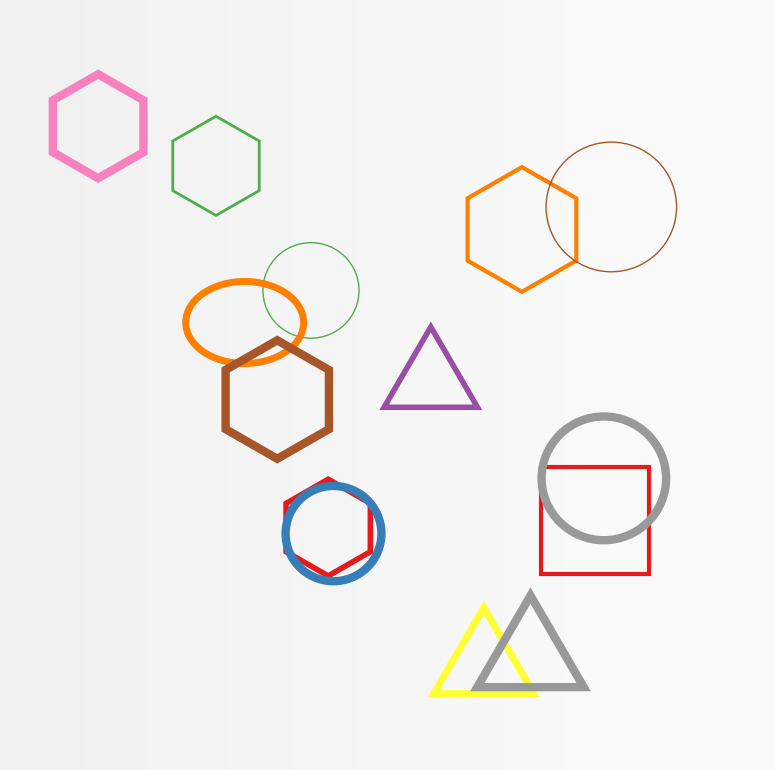[{"shape": "square", "thickness": 1.5, "radius": 0.35, "center": [0.768, 0.324]}, {"shape": "hexagon", "thickness": 2, "radius": 0.31, "center": [0.423, 0.315]}, {"shape": "circle", "thickness": 3, "radius": 0.31, "center": [0.43, 0.307]}, {"shape": "hexagon", "thickness": 1, "radius": 0.32, "center": [0.279, 0.785]}, {"shape": "circle", "thickness": 0.5, "radius": 0.31, "center": [0.401, 0.623]}, {"shape": "triangle", "thickness": 2, "radius": 0.35, "center": [0.556, 0.506]}, {"shape": "hexagon", "thickness": 1.5, "radius": 0.4, "center": [0.673, 0.702]}, {"shape": "oval", "thickness": 2.5, "radius": 0.38, "center": [0.316, 0.581]}, {"shape": "triangle", "thickness": 2.5, "radius": 0.37, "center": [0.624, 0.136]}, {"shape": "hexagon", "thickness": 3, "radius": 0.38, "center": [0.358, 0.481]}, {"shape": "circle", "thickness": 0.5, "radius": 0.42, "center": [0.789, 0.731]}, {"shape": "hexagon", "thickness": 3, "radius": 0.34, "center": [0.127, 0.836]}, {"shape": "triangle", "thickness": 3, "radius": 0.4, "center": [0.685, 0.147]}, {"shape": "circle", "thickness": 3, "radius": 0.4, "center": [0.779, 0.379]}]